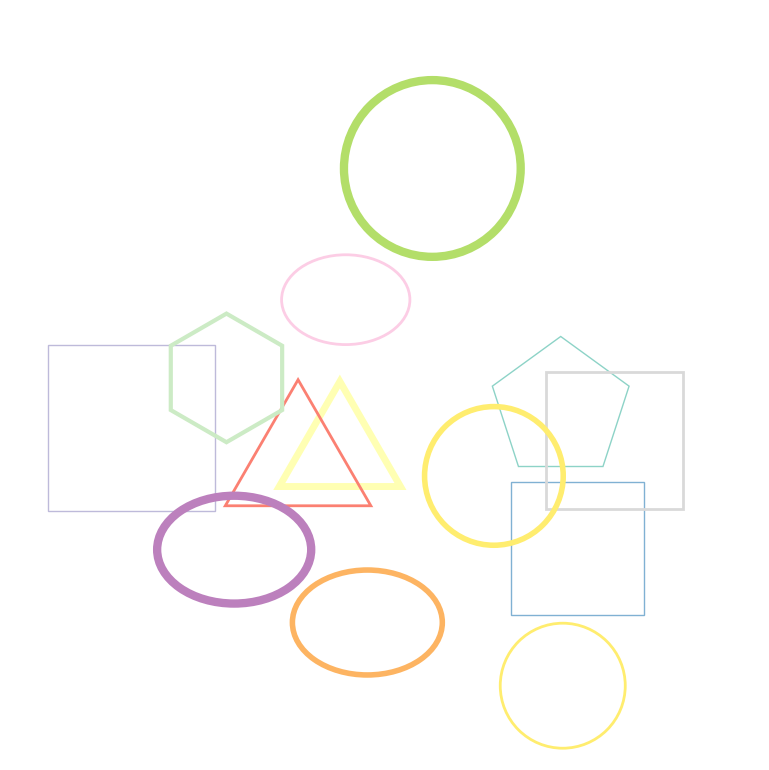[{"shape": "pentagon", "thickness": 0.5, "radius": 0.47, "center": [0.728, 0.47]}, {"shape": "triangle", "thickness": 2.5, "radius": 0.45, "center": [0.441, 0.414]}, {"shape": "square", "thickness": 0.5, "radius": 0.54, "center": [0.171, 0.444]}, {"shape": "triangle", "thickness": 1, "radius": 0.55, "center": [0.387, 0.398]}, {"shape": "square", "thickness": 0.5, "radius": 0.43, "center": [0.75, 0.288]}, {"shape": "oval", "thickness": 2, "radius": 0.49, "center": [0.477, 0.192]}, {"shape": "circle", "thickness": 3, "radius": 0.57, "center": [0.561, 0.781]}, {"shape": "oval", "thickness": 1, "radius": 0.42, "center": [0.449, 0.611]}, {"shape": "square", "thickness": 1, "radius": 0.44, "center": [0.798, 0.427]}, {"shape": "oval", "thickness": 3, "radius": 0.5, "center": [0.304, 0.286]}, {"shape": "hexagon", "thickness": 1.5, "radius": 0.42, "center": [0.294, 0.509]}, {"shape": "circle", "thickness": 2, "radius": 0.45, "center": [0.641, 0.382]}, {"shape": "circle", "thickness": 1, "radius": 0.41, "center": [0.731, 0.109]}]